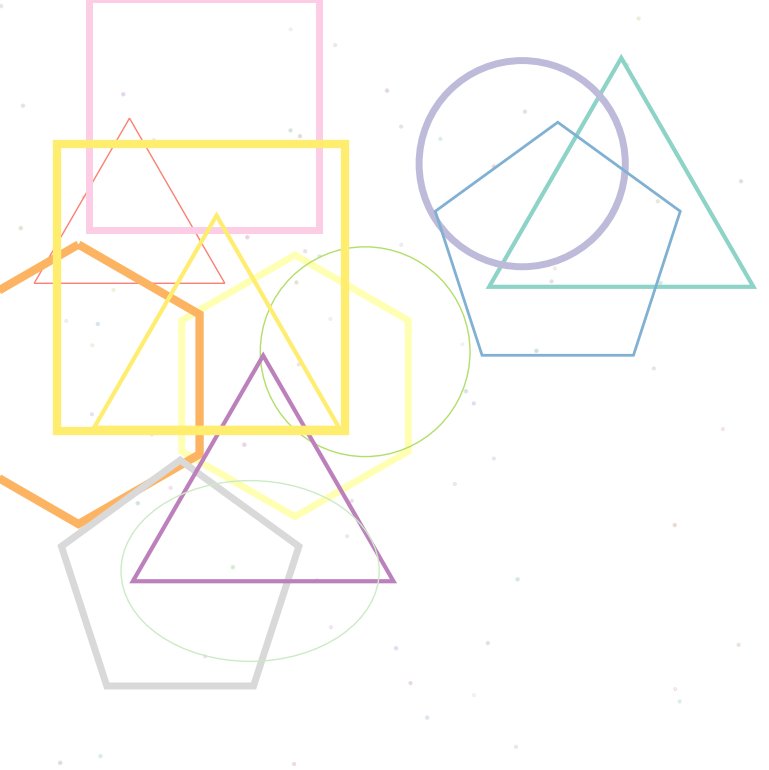[{"shape": "triangle", "thickness": 1.5, "radius": 0.99, "center": [0.807, 0.727]}, {"shape": "hexagon", "thickness": 2.5, "radius": 0.85, "center": [0.383, 0.499]}, {"shape": "circle", "thickness": 2.5, "radius": 0.67, "center": [0.678, 0.787]}, {"shape": "triangle", "thickness": 0.5, "radius": 0.71, "center": [0.168, 0.704]}, {"shape": "pentagon", "thickness": 1, "radius": 0.84, "center": [0.724, 0.674]}, {"shape": "hexagon", "thickness": 3, "radius": 0.91, "center": [0.102, 0.501]}, {"shape": "circle", "thickness": 0.5, "radius": 0.68, "center": [0.474, 0.543]}, {"shape": "square", "thickness": 2.5, "radius": 0.75, "center": [0.265, 0.851]}, {"shape": "pentagon", "thickness": 2.5, "radius": 0.81, "center": [0.234, 0.24]}, {"shape": "triangle", "thickness": 1.5, "radius": 0.98, "center": [0.342, 0.343]}, {"shape": "oval", "thickness": 0.5, "radius": 0.84, "center": [0.325, 0.258]}, {"shape": "triangle", "thickness": 1.5, "radius": 0.92, "center": [0.281, 0.536]}, {"shape": "square", "thickness": 3, "radius": 0.93, "center": [0.26, 0.627]}]